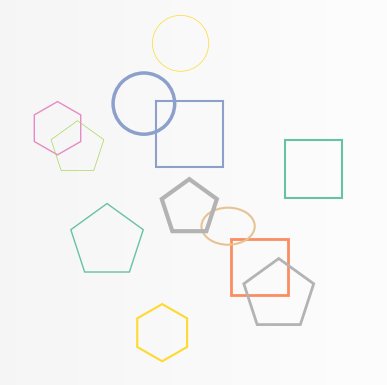[{"shape": "pentagon", "thickness": 1, "radius": 0.49, "center": [0.276, 0.373]}, {"shape": "square", "thickness": 1.5, "radius": 0.37, "center": [0.809, 0.561]}, {"shape": "square", "thickness": 2, "radius": 0.37, "center": [0.67, 0.307]}, {"shape": "square", "thickness": 1.5, "radius": 0.43, "center": [0.489, 0.652]}, {"shape": "circle", "thickness": 2.5, "radius": 0.4, "center": [0.371, 0.731]}, {"shape": "hexagon", "thickness": 1, "radius": 0.35, "center": [0.148, 0.667]}, {"shape": "pentagon", "thickness": 0.5, "radius": 0.36, "center": [0.2, 0.615]}, {"shape": "circle", "thickness": 0.5, "radius": 0.36, "center": [0.466, 0.888]}, {"shape": "hexagon", "thickness": 1.5, "radius": 0.37, "center": [0.419, 0.136]}, {"shape": "oval", "thickness": 1.5, "radius": 0.34, "center": [0.589, 0.412]}, {"shape": "pentagon", "thickness": 2, "radius": 0.47, "center": [0.719, 0.234]}, {"shape": "pentagon", "thickness": 3, "radius": 0.37, "center": [0.489, 0.46]}]